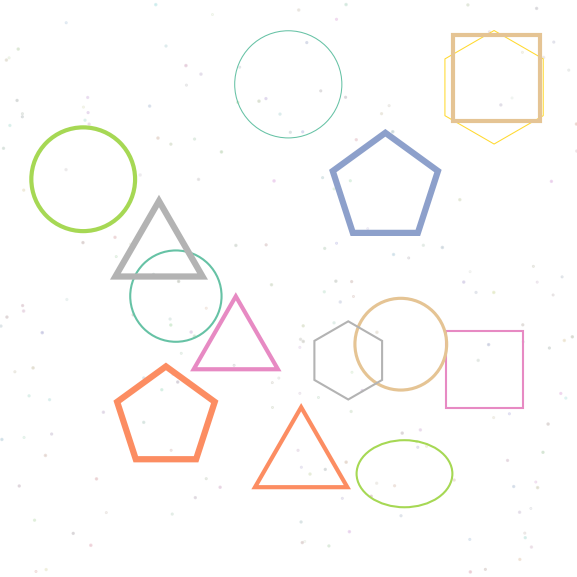[{"shape": "circle", "thickness": 0.5, "radius": 0.46, "center": [0.499, 0.853]}, {"shape": "circle", "thickness": 1, "radius": 0.4, "center": [0.305, 0.486]}, {"shape": "pentagon", "thickness": 3, "radius": 0.44, "center": [0.287, 0.276]}, {"shape": "triangle", "thickness": 2, "radius": 0.46, "center": [0.521, 0.202]}, {"shape": "pentagon", "thickness": 3, "radius": 0.48, "center": [0.667, 0.673]}, {"shape": "square", "thickness": 1, "radius": 0.34, "center": [0.839, 0.359]}, {"shape": "triangle", "thickness": 2, "radius": 0.42, "center": [0.408, 0.402]}, {"shape": "circle", "thickness": 2, "radius": 0.45, "center": [0.144, 0.689]}, {"shape": "oval", "thickness": 1, "radius": 0.41, "center": [0.7, 0.179]}, {"shape": "hexagon", "thickness": 0.5, "radius": 0.49, "center": [0.856, 0.848]}, {"shape": "square", "thickness": 2, "radius": 0.37, "center": [0.86, 0.864]}, {"shape": "circle", "thickness": 1.5, "radius": 0.4, "center": [0.694, 0.403]}, {"shape": "triangle", "thickness": 3, "radius": 0.44, "center": [0.275, 0.564]}, {"shape": "hexagon", "thickness": 1, "radius": 0.34, "center": [0.603, 0.375]}]